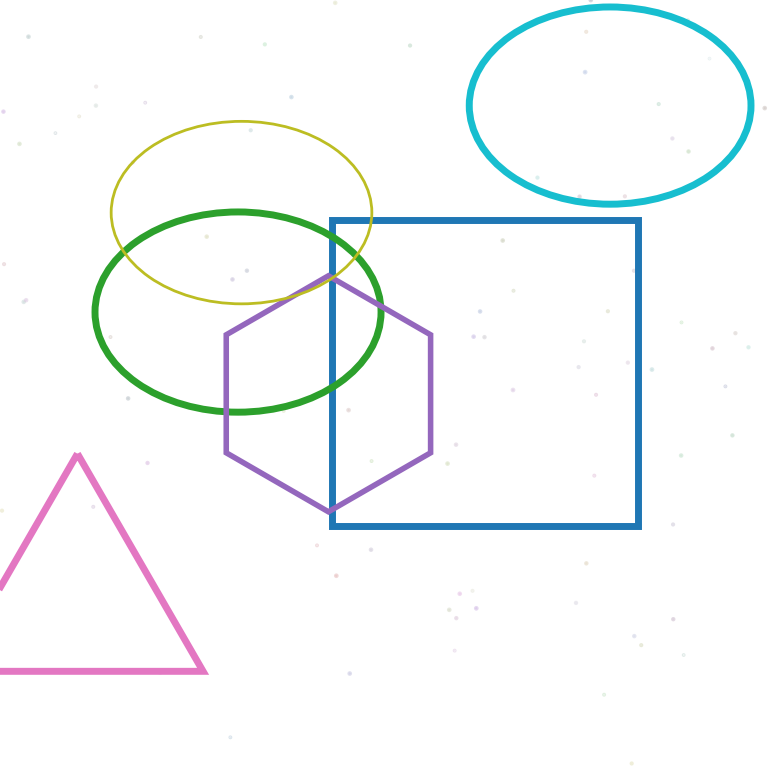[{"shape": "square", "thickness": 2.5, "radius": 0.99, "center": [0.63, 0.516]}, {"shape": "oval", "thickness": 2.5, "radius": 0.93, "center": [0.309, 0.595]}, {"shape": "hexagon", "thickness": 2, "radius": 0.77, "center": [0.427, 0.489]}, {"shape": "triangle", "thickness": 2.5, "radius": 0.94, "center": [0.101, 0.222]}, {"shape": "oval", "thickness": 1, "radius": 0.85, "center": [0.314, 0.724]}, {"shape": "oval", "thickness": 2.5, "radius": 0.91, "center": [0.792, 0.863]}]